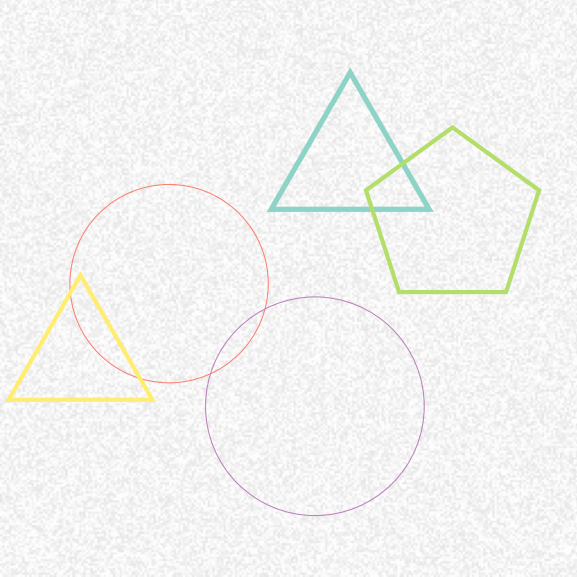[{"shape": "triangle", "thickness": 2.5, "radius": 0.79, "center": [0.606, 0.716]}, {"shape": "circle", "thickness": 0.5, "radius": 0.86, "center": [0.293, 0.508]}, {"shape": "pentagon", "thickness": 2, "radius": 0.79, "center": [0.784, 0.621]}, {"shape": "circle", "thickness": 0.5, "radius": 0.95, "center": [0.545, 0.296]}, {"shape": "triangle", "thickness": 2, "radius": 0.72, "center": [0.139, 0.379]}]